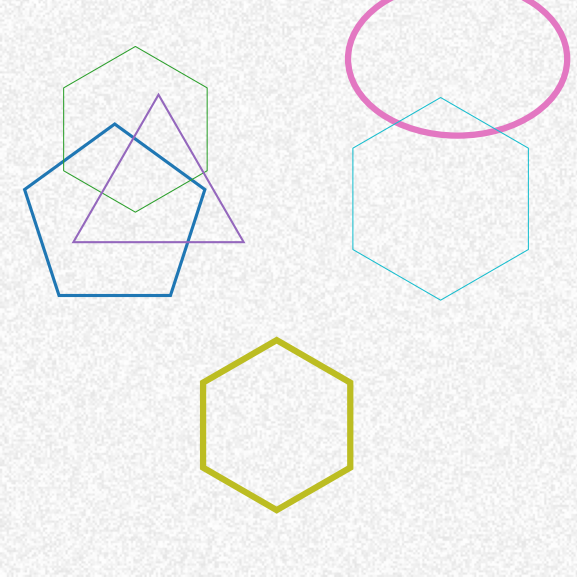[{"shape": "pentagon", "thickness": 1.5, "radius": 0.82, "center": [0.199, 0.62]}, {"shape": "hexagon", "thickness": 0.5, "radius": 0.72, "center": [0.234, 0.775]}, {"shape": "triangle", "thickness": 1, "radius": 0.85, "center": [0.274, 0.665]}, {"shape": "oval", "thickness": 3, "radius": 0.95, "center": [0.792, 0.897]}, {"shape": "hexagon", "thickness": 3, "radius": 0.74, "center": [0.479, 0.263]}, {"shape": "hexagon", "thickness": 0.5, "radius": 0.88, "center": [0.763, 0.655]}]